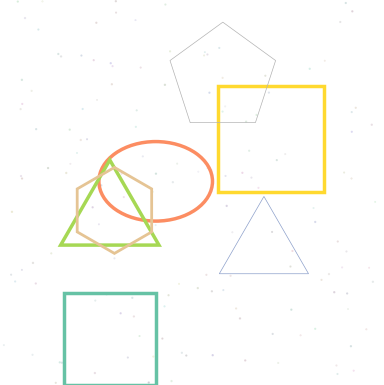[{"shape": "square", "thickness": 2.5, "radius": 0.6, "center": [0.285, 0.119]}, {"shape": "oval", "thickness": 2.5, "radius": 0.74, "center": [0.404, 0.529]}, {"shape": "triangle", "thickness": 0.5, "radius": 0.67, "center": [0.686, 0.356]}, {"shape": "triangle", "thickness": 2.5, "radius": 0.74, "center": [0.285, 0.437]}, {"shape": "square", "thickness": 2.5, "radius": 0.69, "center": [0.704, 0.639]}, {"shape": "hexagon", "thickness": 2, "radius": 0.56, "center": [0.297, 0.453]}, {"shape": "pentagon", "thickness": 0.5, "radius": 0.72, "center": [0.579, 0.798]}]